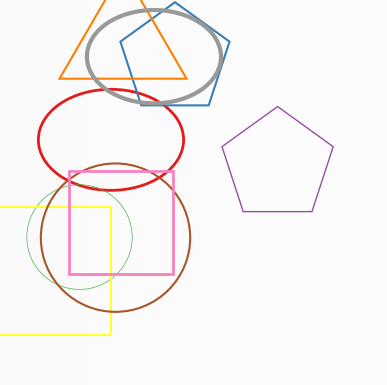[{"shape": "oval", "thickness": 2, "radius": 0.94, "center": [0.286, 0.637]}, {"shape": "pentagon", "thickness": 1.5, "radius": 0.74, "center": [0.452, 0.846]}, {"shape": "circle", "thickness": 0.5, "radius": 0.68, "center": [0.205, 0.384]}, {"shape": "pentagon", "thickness": 1, "radius": 0.75, "center": [0.716, 0.572]}, {"shape": "triangle", "thickness": 1.5, "radius": 0.95, "center": [0.317, 0.89]}, {"shape": "square", "thickness": 1.5, "radius": 0.83, "center": [0.122, 0.295]}, {"shape": "circle", "thickness": 1.5, "radius": 0.96, "center": [0.298, 0.383]}, {"shape": "square", "thickness": 2, "radius": 0.67, "center": [0.312, 0.422]}, {"shape": "oval", "thickness": 3, "radius": 0.87, "center": [0.397, 0.853]}]